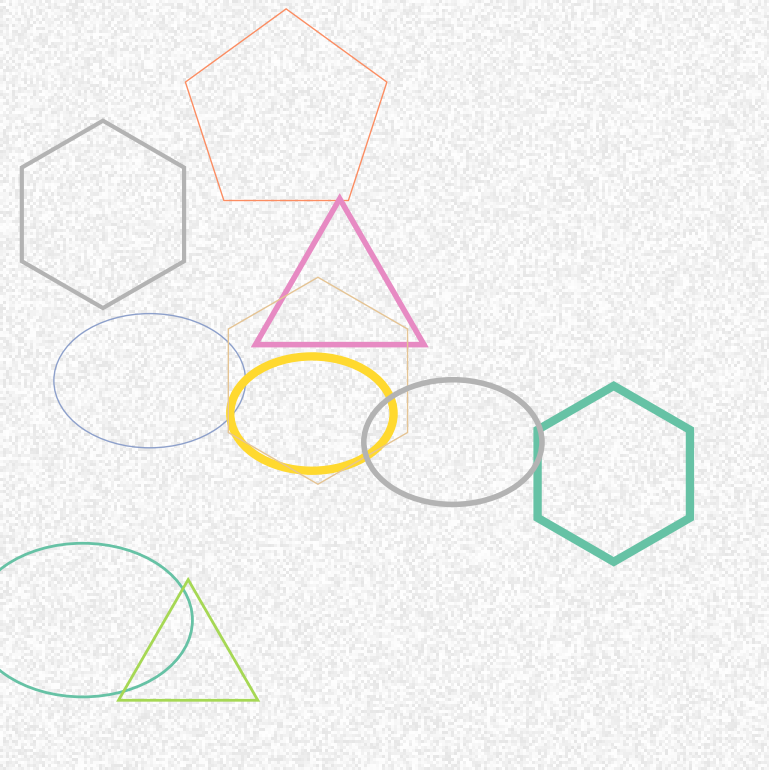[{"shape": "oval", "thickness": 1, "radius": 0.71, "center": [0.107, 0.195]}, {"shape": "hexagon", "thickness": 3, "radius": 0.57, "center": [0.797, 0.385]}, {"shape": "pentagon", "thickness": 0.5, "radius": 0.69, "center": [0.372, 0.851]}, {"shape": "oval", "thickness": 0.5, "radius": 0.62, "center": [0.194, 0.506]}, {"shape": "triangle", "thickness": 2, "radius": 0.63, "center": [0.441, 0.616]}, {"shape": "triangle", "thickness": 1, "radius": 0.52, "center": [0.244, 0.143]}, {"shape": "oval", "thickness": 3, "radius": 0.53, "center": [0.405, 0.463]}, {"shape": "hexagon", "thickness": 0.5, "radius": 0.67, "center": [0.413, 0.506]}, {"shape": "oval", "thickness": 2, "radius": 0.58, "center": [0.588, 0.426]}, {"shape": "hexagon", "thickness": 1.5, "radius": 0.61, "center": [0.134, 0.722]}]